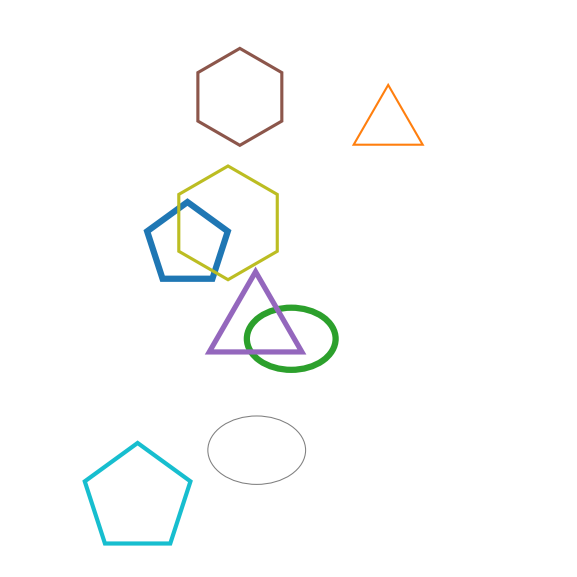[{"shape": "pentagon", "thickness": 3, "radius": 0.37, "center": [0.325, 0.576]}, {"shape": "triangle", "thickness": 1, "radius": 0.35, "center": [0.672, 0.783]}, {"shape": "oval", "thickness": 3, "radius": 0.38, "center": [0.504, 0.413]}, {"shape": "triangle", "thickness": 2.5, "radius": 0.46, "center": [0.443, 0.436]}, {"shape": "hexagon", "thickness": 1.5, "radius": 0.42, "center": [0.415, 0.831]}, {"shape": "oval", "thickness": 0.5, "radius": 0.42, "center": [0.445, 0.22]}, {"shape": "hexagon", "thickness": 1.5, "radius": 0.49, "center": [0.395, 0.613]}, {"shape": "pentagon", "thickness": 2, "radius": 0.48, "center": [0.238, 0.136]}]